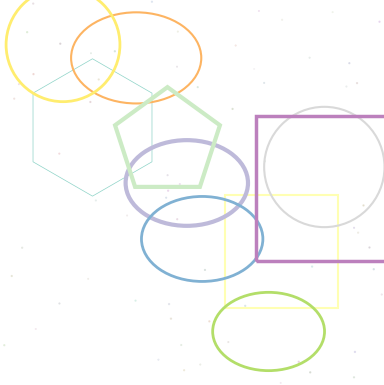[{"shape": "hexagon", "thickness": 0.5, "radius": 0.89, "center": [0.24, 0.669]}, {"shape": "square", "thickness": 1.5, "radius": 0.74, "center": [0.731, 0.347]}, {"shape": "oval", "thickness": 3, "radius": 0.79, "center": [0.485, 0.525]}, {"shape": "oval", "thickness": 2, "radius": 0.79, "center": [0.525, 0.379]}, {"shape": "oval", "thickness": 1.5, "radius": 0.85, "center": [0.354, 0.85]}, {"shape": "oval", "thickness": 2, "radius": 0.73, "center": [0.698, 0.139]}, {"shape": "circle", "thickness": 1.5, "radius": 0.78, "center": [0.842, 0.566]}, {"shape": "square", "thickness": 2.5, "radius": 0.94, "center": [0.855, 0.511]}, {"shape": "pentagon", "thickness": 3, "radius": 0.72, "center": [0.435, 0.63]}, {"shape": "circle", "thickness": 2, "radius": 0.74, "center": [0.164, 0.884]}]